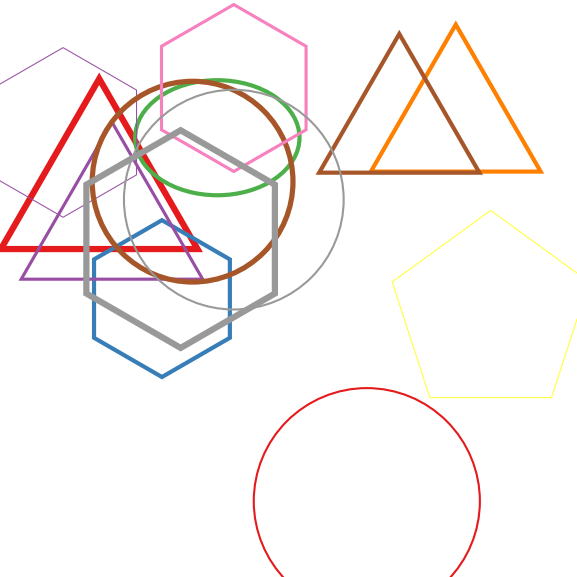[{"shape": "triangle", "thickness": 3, "radius": 0.98, "center": [0.172, 0.666]}, {"shape": "circle", "thickness": 1, "radius": 0.98, "center": [0.635, 0.131]}, {"shape": "hexagon", "thickness": 2, "radius": 0.68, "center": [0.28, 0.482]}, {"shape": "oval", "thickness": 2, "radius": 0.71, "center": [0.376, 0.761]}, {"shape": "hexagon", "thickness": 0.5, "radius": 0.73, "center": [0.109, 0.77]}, {"shape": "triangle", "thickness": 1.5, "radius": 0.91, "center": [0.194, 0.606]}, {"shape": "triangle", "thickness": 2, "radius": 0.85, "center": [0.789, 0.787]}, {"shape": "pentagon", "thickness": 0.5, "radius": 0.9, "center": [0.85, 0.456]}, {"shape": "triangle", "thickness": 2, "radius": 0.8, "center": [0.691, 0.78]}, {"shape": "circle", "thickness": 2.5, "radius": 0.87, "center": [0.333, 0.685]}, {"shape": "hexagon", "thickness": 1.5, "radius": 0.72, "center": [0.405, 0.847]}, {"shape": "circle", "thickness": 1, "radius": 0.95, "center": [0.405, 0.653]}, {"shape": "hexagon", "thickness": 3, "radius": 0.94, "center": [0.313, 0.585]}]